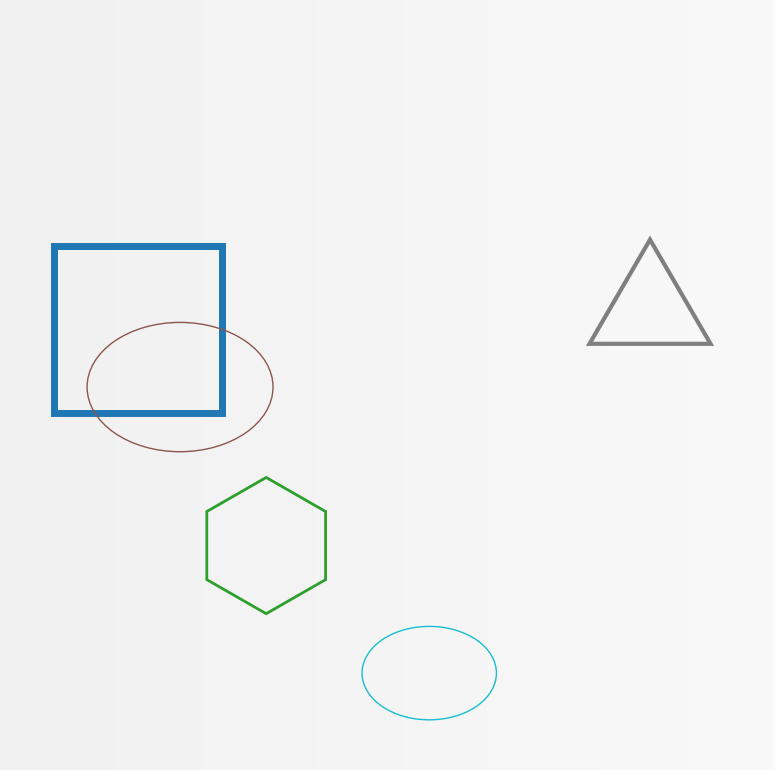[{"shape": "square", "thickness": 2.5, "radius": 0.54, "center": [0.178, 0.573]}, {"shape": "hexagon", "thickness": 1, "radius": 0.44, "center": [0.343, 0.291]}, {"shape": "oval", "thickness": 0.5, "radius": 0.6, "center": [0.232, 0.497]}, {"shape": "triangle", "thickness": 1.5, "radius": 0.45, "center": [0.839, 0.599]}, {"shape": "oval", "thickness": 0.5, "radius": 0.43, "center": [0.554, 0.126]}]